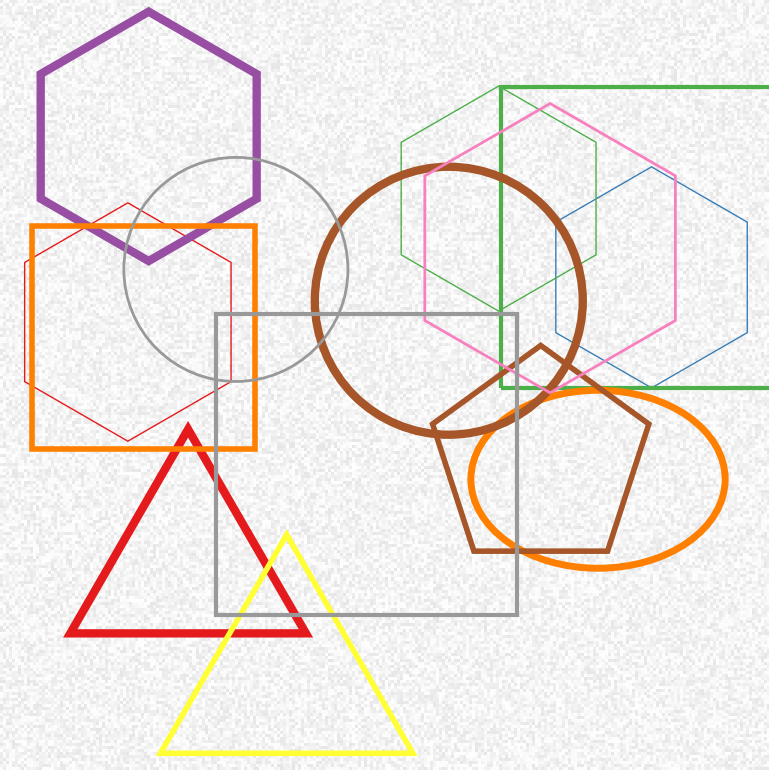[{"shape": "triangle", "thickness": 3, "radius": 0.88, "center": [0.244, 0.266]}, {"shape": "hexagon", "thickness": 0.5, "radius": 0.77, "center": [0.166, 0.582]}, {"shape": "hexagon", "thickness": 0.5, "radius": 0.72, "center": [0.846, 0.64]}, {"shape": "square", "thickness": 1.5, "radius": 0.98, "center": [0.846, 0.691]}, {"shape": "hexagon", "thickness": 0.5, "radius": 0.73, "center": [0.648, 0.742]}, {"shape": "hexagon", "thickness": 3, "radius": 0.81, "center": [0.193, 0.823]}, {"shape": "square", "thickness": 2, "radius": 0.72, "center": [0.186, 0.561]}, {"shape": "oval", "thickness": 2.5, "radius": 0.83, "center": [0.777, 0.378]}, {"shape": "triangle", "thickness": 2, "radius": 0.95, "center": [0.372, 0.116]}, {"shape": "pentagon", "thickness": 2, "radius": 0.74, "center": [0.702, 0.404]}, {"shape": "circle", "thickness": 3, "radius": 0.87, "center": [0.583, 0.609]}, {"shape": "hexagon", "thickness": 1, "radius": 0.94, "center": [0.714, 0.678]}, {"shape": "circle", "thickness": 1, "radius": 0.73, "center": [0.306, 0.65]}, {"shape": "square", "thickness": 1.5, "radius": 0.98, "center": [0.476, 0.397]}]